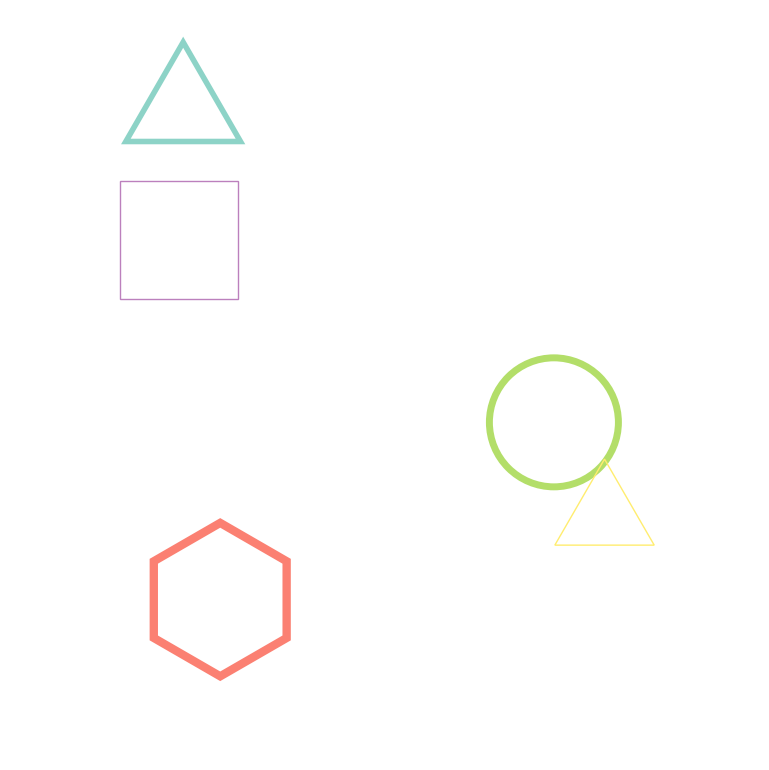[{"shape": "triangle", "thickness": 2, "radius": 0.43, "center": [0.238, 0.859]}, {"shape": "hexagon", "thickness": 3, "radius": 0.5, "center": [0.286, 0.221]}, {"shape": "circle", "thickness": 2.5, "radius": 0.42, "center": [0.719, 0.452]}, {"shape": "square", "thickness": 0.5, "radius": 0.38, "center": [0.233, 0.689]}, {"shape": "triangle", "thickness": 0.5, "radius": 0.37, "center": [0.785, 0.329]}]